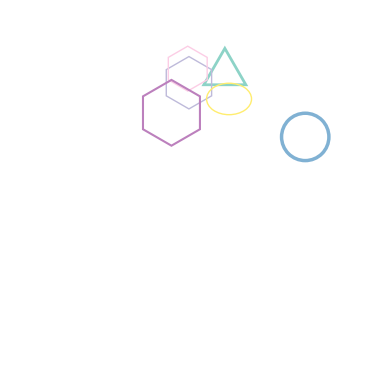[{"shape": "triangle", "thickness": 2, "radius": 0.31, "center": [0.584, 0.811]}, {"shape": "hexagon", "thickness": 1, "radius": 0.34, "center": [0.491, 0.785]}, {"shape": "circle", "thickness": 2.5, "radius": 0.31, "center": [0.793, 0.644]}, {"shape": "hexagon", "thickness": 1, "radius": 0.29, "center": [0.488, 0.822]}, {"shape": "hexagon", "thickness": 1.5, "radius": 0.43, "center": [0.445, 0.707]}, {"shape": "oval", "thickness": 1, "radius": 0.29, "center": [0.595, 0.743]}]